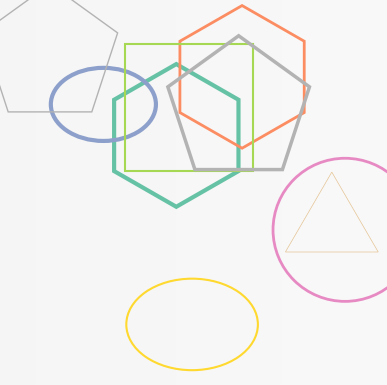[{"shape": "hexagon", "thickness": 3, "radius": 0.93, "center": [0.455, 0.648]}, {"shape": "hexagon", "thickness": 2, "radius": 0.93, "center": [0.625, 0.8]}, {"shape": "oval", "thickness": 3, "radius": 0.68, "center": [0.267, 0.729]}, {"shape": "circle", "thickness": 2, "radius": 0.93, "center": [0.89, 0.403]}, {"shape": "square", "thickness": 1.5, "radius": 0.82, "center": [0.487, 0.721]}, {"shape": "oval", "thickness": 1.5, "radius": 0.85, "center": [0.496, 0.157]}, {"shape": "triangle", "thickness": 0.5, "radius": 0.69, "center": [0.856, 0.415]}, {"shape": "pentagon", "thickness": 1, "radius": 0.92, "center": [0.129, 0.858]}, {"shape": "pentagon", "thickness": 2.5, "radius": 0.96, "center": [0.616, 0.715]}]